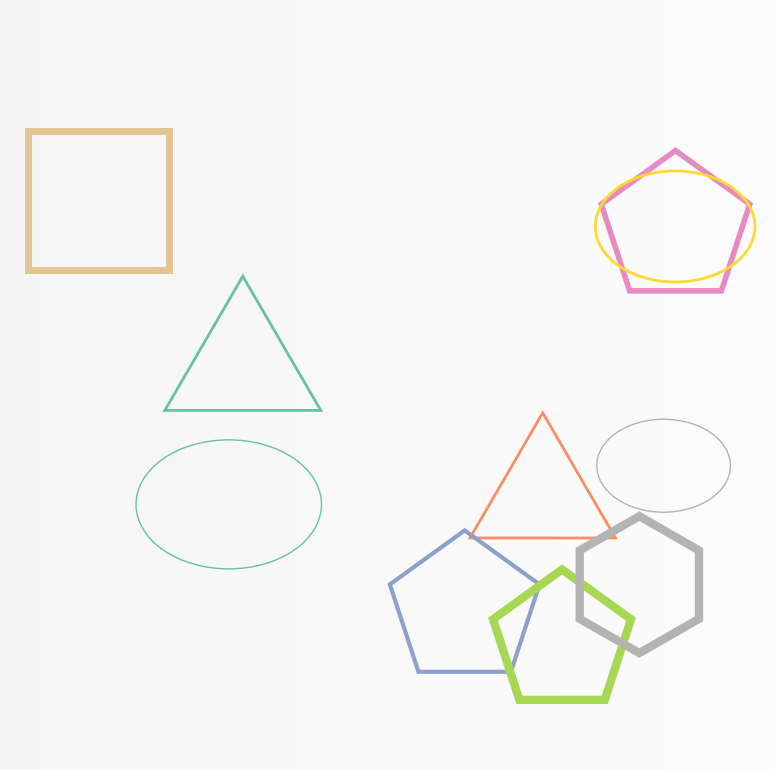[{"shape": "oval", "thickness": 0.5, "radius": 0.6, "center": [0.295, 0.345]}, {"shape": "triangle", "thickness": 1, "radius": 0.58, "center": [0.313, 0.525]}, {"shape": "triangle", "thickness": 1, "radius": 0.54, "center": [0.7, 0.356]}, {"shape": "pentagon", "thickness": 1.5, "radius": 0.51, "center": [0.6, 0.21]}, {"shape": "pentagon", "thickness": 2, "radius": 0.5, "center": [0.872, 0.704]}, {"shape": "pentagon", "thickness": 3, "radius": 0.47, "center": [0.725, 0.167]}, {"shape": "oval", "thickness": 1, "radius": 0.52, "center": [0.871, 0.706]}, {"shape": "square", "thickness": 2.5, "radius": 0.45, "center": [0.127, 0.74]}, {"shape": "hexagon", "thickness": 3, "radius": 0.44, "center": [0.825, 0.241]}, {"shape": "oval", "thickness": 0.5, "radius": 0.43, "center": [0.856, 0.395]}]